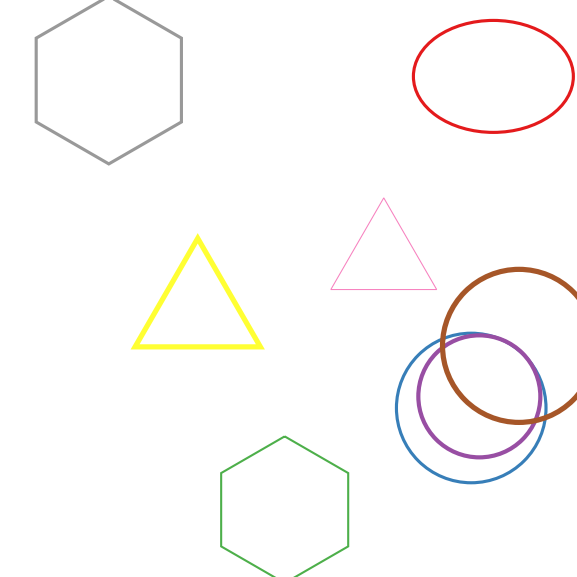[{"shape": "oval", "thickness": 1.5, "radius": 0.69, "center": [0.854, 0.867]}, {"shape": "circle", "thickness": 1.5, "radius": 0.65, "center": [0.816, 0.293]}, {"shape": "hexagon", "thickness": 1, "radius": 0.64, "center": [0.493, 0.116]}, {"shape": "circle", "thickness": 2, "radius": 0.53, "center": [0.83, 0.313]}, {"shape": "triangle", "thickness": 2.5, "radius": 0.63, "center": [0.342, 0.461]}, {"shape": "circle", "thickness": 2.5, "radius": 0.66, "center": [0.899, 0.4]}, {"shape": "triangle", "thickness": 0.5, "radius": 0.53, "center": [0.665, 0.551]}, {"shape": "hexagon", "thickness": 1.5, "radius": 0.73, "center": [0.188, 0.861]}]